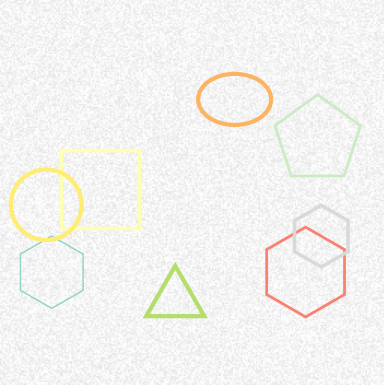[{"shape": "hexagon", "thickness": 1, "radius": 0.47, "center": [0.134, 0.293]}, {"shape": "square", "thickness": 2.5, "radius": 0.5, "center": [0.26, 0.509]}, {"shape": "hexagon", "thickness": 2, "radius": 0.58, "center": [0.794, 0.293]}, {"shape": "oval", "thickness": 3, "radius": 0.47, "center": [0.609, 0.742]}, {"shape": "triangle", "thickness": 3, "radius": 0.44, "center": [0.455, 0.222]}, {"shape": "hexagon", "thickness": 2.5, "radius": 0.4, "center": [0.834, 0.387]}, {"shape": "pentagon", "thickness": 2, "radius": 0.58, "center": [0.825, 0.637]}, {"shape": "circle", "thickness": 3, "radius": 0.46, "center": [0.12, 0.468]}]